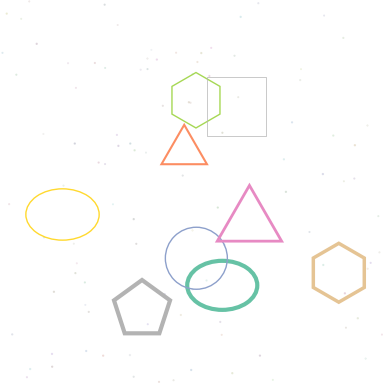[{"shape": "oval", "thickness": 3, "radius": 0.46, "center": [0.577, 0.259]}, {"shape": "triangle", "thickness": 1.5, "radius": 0.34, "center": [0.478, 0.608]}, {"shape": "circle", "thickness": 1, "radius": 0.4, "center": [0.51, 0.329]}, {"shape": "triangle", "thickness": 2, "radius": 0.48, "center": [0.648, 0.422]}, {"shape": "hexagon", "thickness": 1, "radius": 0.36, "center": [0.509, 0.74]}, {"shape": "oval", "thickness": 1, "radius": 0.48, "center": [0.162, 0.443]}, {"shape": "hexagon", "thickness": 2.5, "radius": 0.38, "center": [0.88, 0.292]}, {"shape": "pentagon", "thickness": 3, "radius": 0.38, "center": [0.369, 0.196]}, {"shape": "square", "thickness": 0.5, "radius": 0.38, "center": [0.615, 0.724]}]